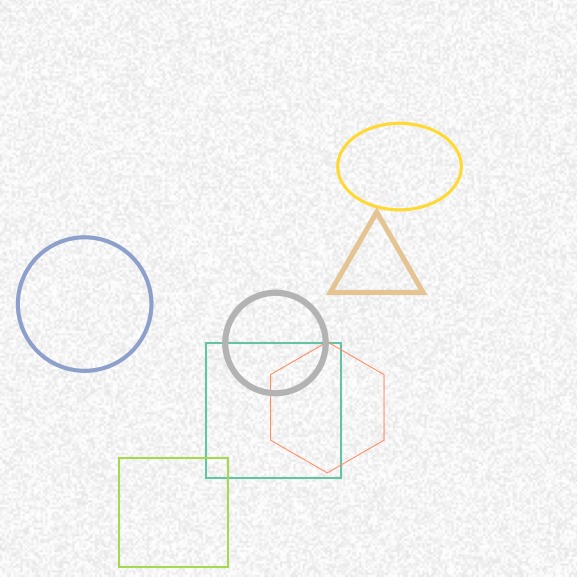[{"shape": "square", "thickness": 1, "radius": 0.59, "center": [0.473, 0.289]}, {"shape": "hexagon", "thickness": 0.5, "radius": 0.57, "center": [0.567, 0.294]}, {"shape": "circle", "thickness": 2, "radius": 0.58, "center": [0.147, 0.473]}, {"shape": "square", "thickness": 1, "radius": 0.47, "center": [0.301, 0.112]}, {"shape": "oval", "thickness": 1.5, "radius": 0.54, "center": [0.692, 0.711]}, {"shape": "triangle", "thickness": 2.5, "radius": 0.46, "center": [0.652, 0.539]}, {"shape": "circle", "thickness": 3, "radius": 0.43, "center": [0.477, 0.405]}]